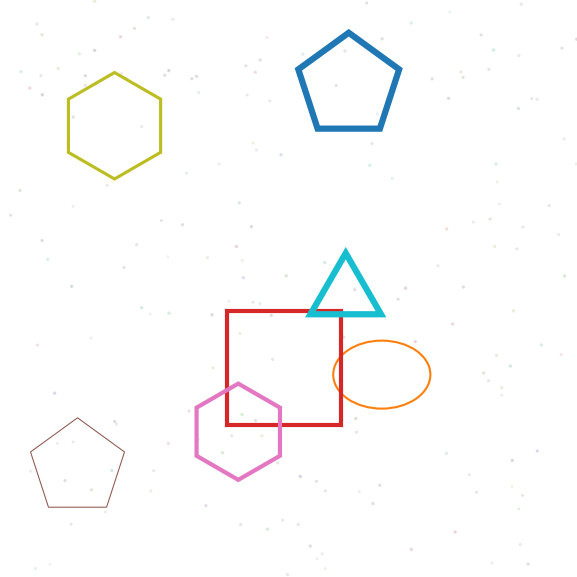[{"shape": "pentagon", "thickness": 3, "radius": 0.46, "center": [0.604, 0.851]}, {"shape": "oval", "thickness": 1, "radius": 0.42, "center": [0.661, 0.35]}, {"shape": "square", "thickness": 2, "radius": 0.49, "center": [0.493, 0.361]}, {"shape": "pentagon", "thickness": 0.5, "radius": 0.43, "center": [0.134, 0.19]}, {"shape": "hexagon", "thickness": 2, "radius": 0.42, "center": [0.413, 0.252]}, {"shape": "hexagon", "thickness": 1.5, "radius": 0.46, "center": [0.198, 0.781]}, {"shape": "triangle", "thickness": 3, "radius": 0.35, "center": [0.599, 0.49]}]